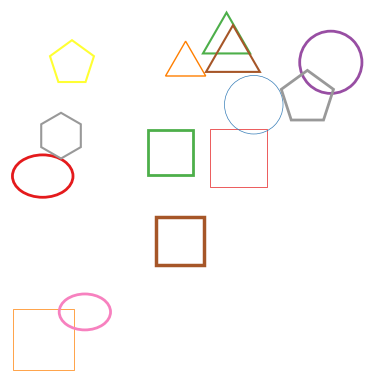[{"shape": "oval", "thickness": 2, "radius": 0.39, "center": [0.111, 0.543]}, {"shape": "square", "thickness": 0.5, "radius": 0.37, "center": [0.619, 0.59]}, {"shape": "circle", "thickness": 0.5, "radius": 0.38, "center": [0.659, 0.728]}, {"shape": "square", "thickness": 2, "radius": 0.29, "center": [0.442, 0.603]}, {"shape": "triangle", "thickness": 1.5, "radius": 0.35, "center": [0.588, 0.897]}, {"shape": "circle", "thickness": 2, "radius": 0.4, "center": [0.859, 0.838]}, {"shape": "square", "thickness": 0.5, "radius": 0.39, "center": [0.112, 0.118]}, {"shape": "triangle", "thickness": 1, "radius": 0.3, "center": [0.482, 0.833]}, {"shape": "pentagon", "thickness": 1.5, "radius": 0.3, "center": [0.187, 0.836]}, {"shape": "square", "thickness": 2.5, "radius": 0.31, "center": [0.467, 0.374]}, {"shape": "triangle", "thickness": 1.5, "radius": 0.4, "center": [0.605, 0.854]}, {"shape": "oval", "thickness": 2, "radius": 0.33, "center": [0.22, 0.19]}, {"shape": "hexagon", "thickness": 1.5, "radius": 0.3, "center": [0.158, 0.648]}, {"shape": "pentagon", "thickness": 2, "radius": 0.36, "center": [0.798, 0.746]}]